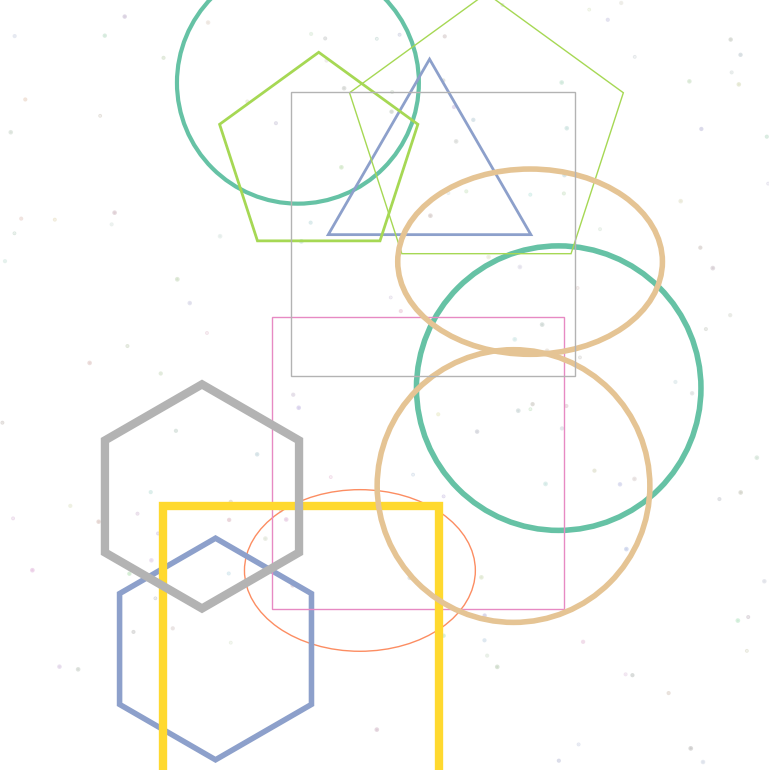[{"shape": "circle", "thickness": 1.5, "radius": 0.79, "center": [0.387, 0.893]}, {"shape": "circle", "thickness": 2, "radius": 0.92, "center": [0.726, 0.496]}, {"shape": "oval", "thickness": 0.5, "radius": 0.75, "center": [0.467, 0.259]}, {"shape": "hexagon", "thickness": 2, "radius": 0.72, "center": [0.28, 0.157]}, {"shape": "triangle", "thickness": 1, "radius": 0.76, "center": [0.558, 0.771]}, {"shape": "square", "thickness": 0.5, "radius": 0.95, "center": [0.543, 0.399]}, {"shape": "pentagon", "thickness": 0.5, "radius": 0.93, "center": [0.632, 0.822]}, {"shape": "pentagon", "thickness": 1, "radius": 0.68, "center": [0.414, 0.797]}, {"shape": "square", "thickness": 3, "radius": 0.9, "center": [0.391, 0.163]}, {"shape": "circle", "thickness": 2, "radius": 0.89, "center": [0.667, 0.369]}, {"shape": "oval", "thickness": 2, "radius": 0.86, "center": [0.688, 0.66]}, {"shape": "hexagon", "thickness": 3, "radius": 0.73, "center": [0.262, 0.355]}, {"shape": "square", "thickness": 0.5, "radius": 0.92, "center": [0.563, 0.696]}]